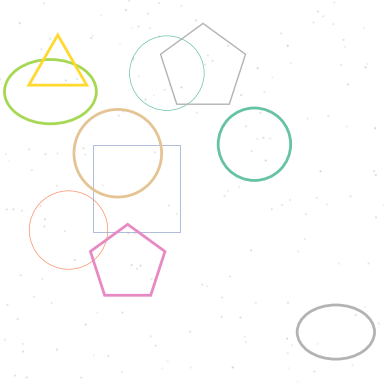[{"shape": "circle", "thickness": 2, "radius": 0.47, "center": [0.661, 0.625]}, {"shape": "circle", "thickness": 0.5, "radius": 0.48, "center": [0.433, 0.81]}, {"shape": "circle", "thickness": 0.5, "radius": 0.51, "center": [0.178, 0.402]}, {"shape": "square", "thickness": 0.5, "radius": 0.57, "center": [0.354, 0.512]}, {"shape": "pentagon", "thickness": 2, "radius": 0.51, "center": [0.332, 0.315]}, {"shape": "oval", "thickness": 2, "radius": 0.6, "center": [0.131, 0.762]}, {"shape": "triangle", "thickness": 2, "radius": 0.43, "center": [0.15, 0.822]}, {"shape": "circle", "thickness": 2, "radius": 0.57, "center": [0.306, 0.602]}, {"shape": "pentagon", "thickness": 1, "radius": 0.58, "center": [0.527, 0.823]}, {"shape": "oval", "thickness": 2, "radius": 0.5, "center": [0.872, 0.138]}]